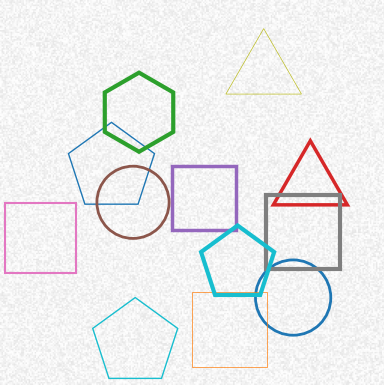[{"shape": "pentagon", "thickness": 1, "radius": 0.59, "center": [0.29, 0.565]}, {"shape": "circle", "thickness": 2, "radius": 0.49, "center": [0.761, 0.227]}, {"shape": "square", "thickness": 0.5, "radius": 0.48, "center": [0.596, 0.145]}, {"shape": "hexagon", "thickness": 3, "radius": 0.51, "center": [0.361, 0.709]}, {"shape": "triangle", "thickness": 2.5, "radius": 0.55, "center": [0.806, 0.523]}, {"shape": "square", "thickness": 2.5, "radius": 0.42, "center": [0.53, 0.486]}, {"shape": "circle", "thickness": 2, "radius": 0.47, "center": [0.345, 0.474]}, {"shape": "square", "thickness": 1.5, "radius": 0.46, "center": [0.106, 0.382]}, {"shape": "square", "thickness": 3, "radius": 0.48, "center": [0.786, 0.397]}, {"shape": "triangle", "thickness": 0.5, "radius": 0.57, "center": [0.685, 0.812]}, {"shape": "pentagon", "thickness": 1, "radius": 0.58, "center": [0.351, 0.111]}, {"shape": "pentagon", "thickness": 3, "radius": 0.5, "center": [0.617, 0.315]}]